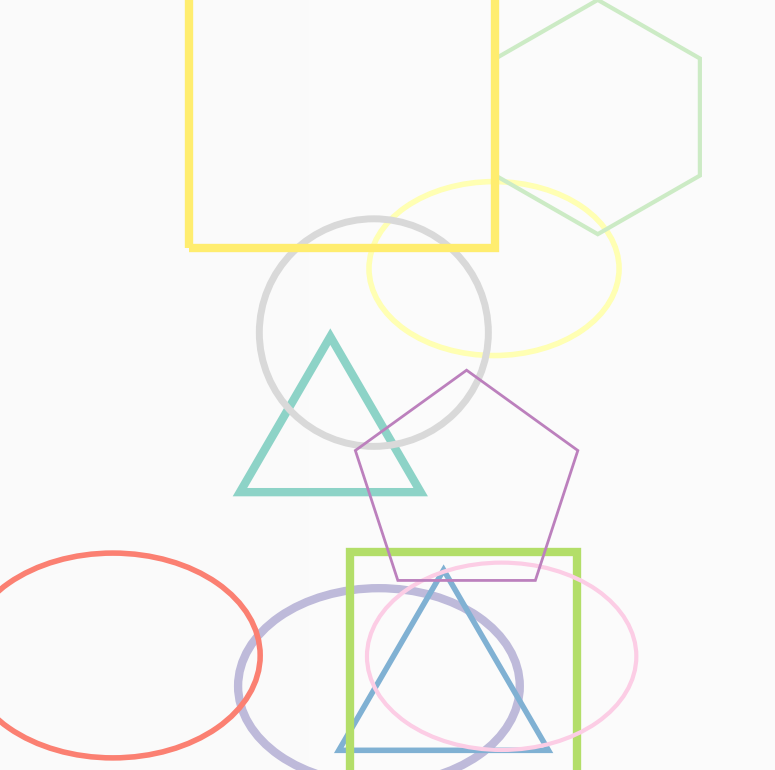[{"shape": "triangle", "thickness": 3, "radius": 0.67, "center": [0.426, 0.428]}, {"shape": "oval", "thickness": 2, "radius": 0.81, "center": [0.637, 0.651]}, {"shape": "oval", "thickness": 3, "radius": 0.91, "center": [0.489, 0.109]}, {"shape": "oval", "thickness": 2, "radius": 0.95, "center": [0.146, 0.149]}, {"shape": "triangle", "thickness": 2, "radius": 0.78, "center": [0.572, 0.104]}, {"shape": "square", "thickness": 3, "radius": 0.73, "center": [0.598, 0.136]}, {"shape": "oval", "thickness": 1.5, "radius": 0.87, "center": [0.647, 0.148]}, {"shape": "circle", "thickness": 2.5, "radius": 0.74, "center": [0.482, 0.568]}, {"shape": "pentagon", "thickness": 1, "radius": 0.75, "center": [0.602, 0.368]}, {"shape": "hexagon", "thickness": 1.5, "radius": 0.76, "center": [0.771, 0.848]}, {"shape": "square", "thickness": 3, "radius": 0.98, "center": [0.441, 0.875]}]